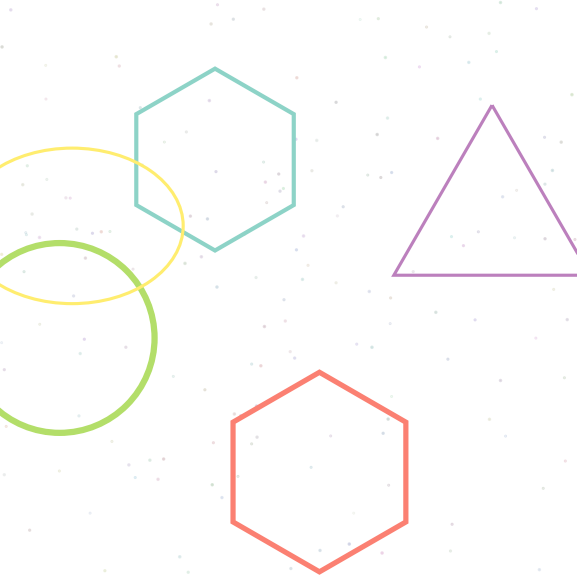[{"shape": "hexagon", "thickness": 2, "radius": 0.79, "center": [0.372, 0.723]}, {"shape": "hexagon", "thickness": 2.5, "radius": 0.86, "center": [0.553, 0.182]}, {"shape": "circle", "thickness": 3, "radius": 0.82, "center": [0.103, 0.414]}, {"shape": "triangle", "thickness": 1.5, "radius": 0.98, "center": [0.852, 0.621]}, {"shape": "oval", "thickness": 1.5, "radius": 0.96, "center": [0.125, 0.608]}]